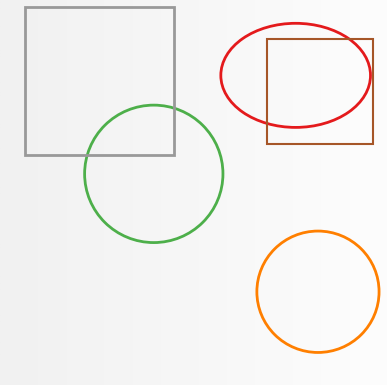[{"shape": "oval", "thickness": 2, "radius": 0.97, "center": [0.763, 0.804]}, {"shape": "circle", "thickness": 2, "radius": 0.89, "center": [0.397, 0.548]}, {"shape": "circle", "thickness": 2, "radius": 0.79, "center": [0.821, 0.242]}, {"shape": "square", "thickness": 1.5, "radius": 0.68, "center": [0.826, 0.763]}, {"shape": "square", "thickness": 2, "radius": 0.96, "center": [0.257, 0.788]}]